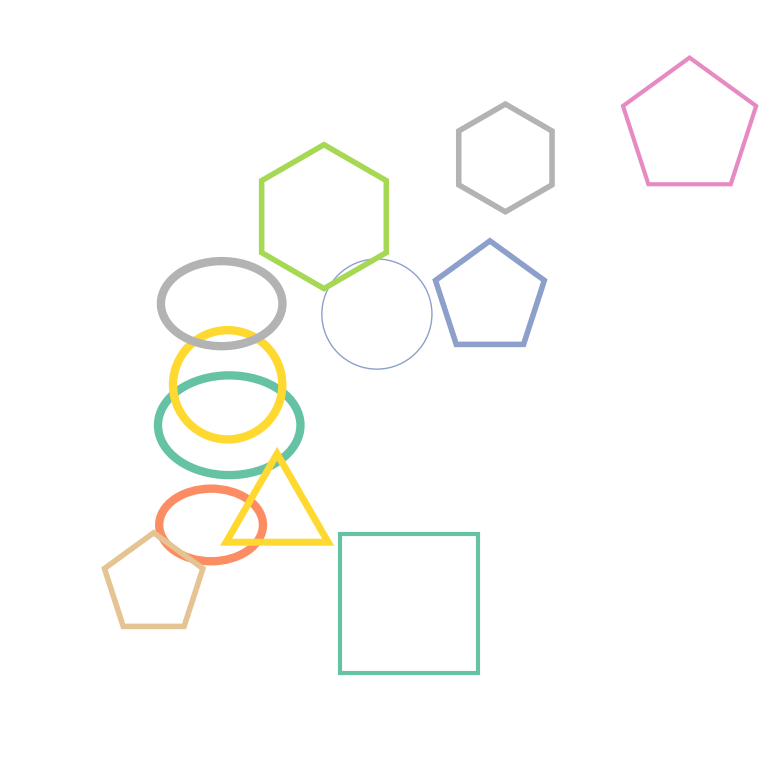[{"shape": "square", "thickness": 1.5, "radius": 0.45, "center": [0.531, 0.216]}, {"shape": "oval", "thickness": 3, "radius": 0.46, "center": [0.298, 0.448]}, {"shape": "oval", "thickness": 3, "radius": 0.34, "center": [0.274, 0.318]}, {"shape": "pentagon", "thickness": 2, "radius": 0.37, "center": [0.636, 0.613]}, {"shape": "circle", "thickness": 0.5, "radius": 0.36, "center": [0.489, 0.592]}, {"shape": "pentagon", "thickness": 1.5, "radius": 0.45, "center": [0.896, 0.834]}, {"shape": "hexagon", "thickness": 2, "radius": 0.47, "center": [0.421, 0.719]}, {"shape": "triangle", "thickness": 2.5, "radius": 0.38, "center": [0.36, 0.334]}, {"shape": "circle", "thickness": 3, "radius": 0.35, "center": [0.296, 0.5]}, {"shape": "pentagon", "thickness": 2, "radius": 0.34, "center": [0.2, 0.241]}, {"shape": "oval", "thickness": 3, "radius": 0.39, "center": [0.288, 0.606]}, {"shape": "hexagon", "thickness": 2, "radius": 0.35, "center": [0.656, 0.795]}]